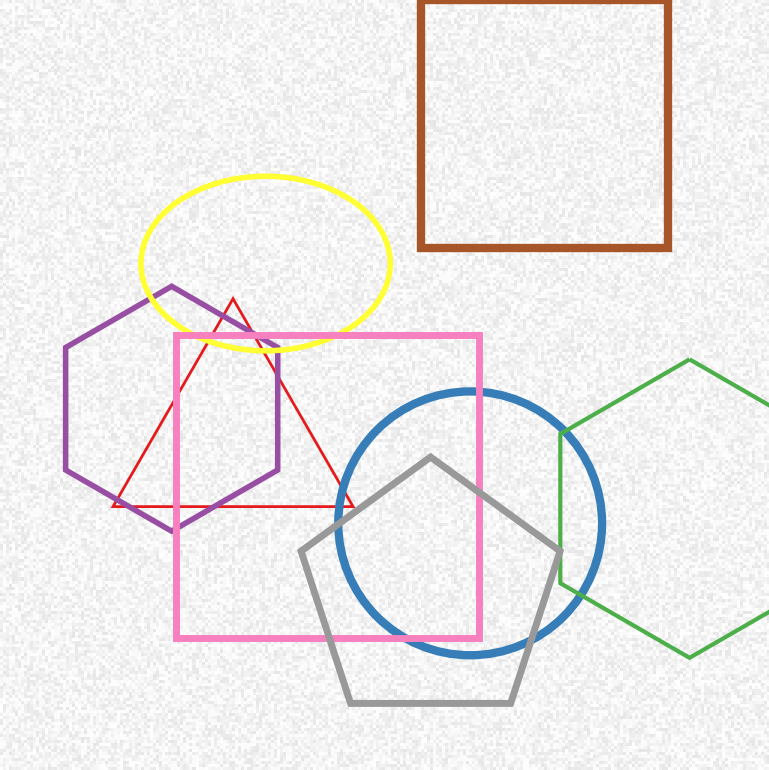[{"shape": "triangle", "thickness": 1, "radius": 0.9, "center": [0.303, 0.432]}, {"shape": "circle", "thickness": 3, "radius": 0.86, "center": [0.611, 0.32]}, {"shape": "hexagon", "thickness": 1.5, "radius": 0.97, "center": [0.896, 0.34]}, {"shape": "hexagon", "thickness": 2, "radius": 0.8, "center": [0.223, 0.469]}, {"shape": "oval", "thickness": 2, "radius": 0.81, "center": [0.345, 0.658]}, {"shape": "square", "thickness": 3, "radius": 0.8, "center": [0.707, 0.839]}, {"shape": "square", "thickness": 2.5, "radius": 0.98, "center": [0.425, 0.369]}, {"shape": "pentagon", "thickness": 2.5, "radius": 0.88, "center": [0.559, 0.23]}]